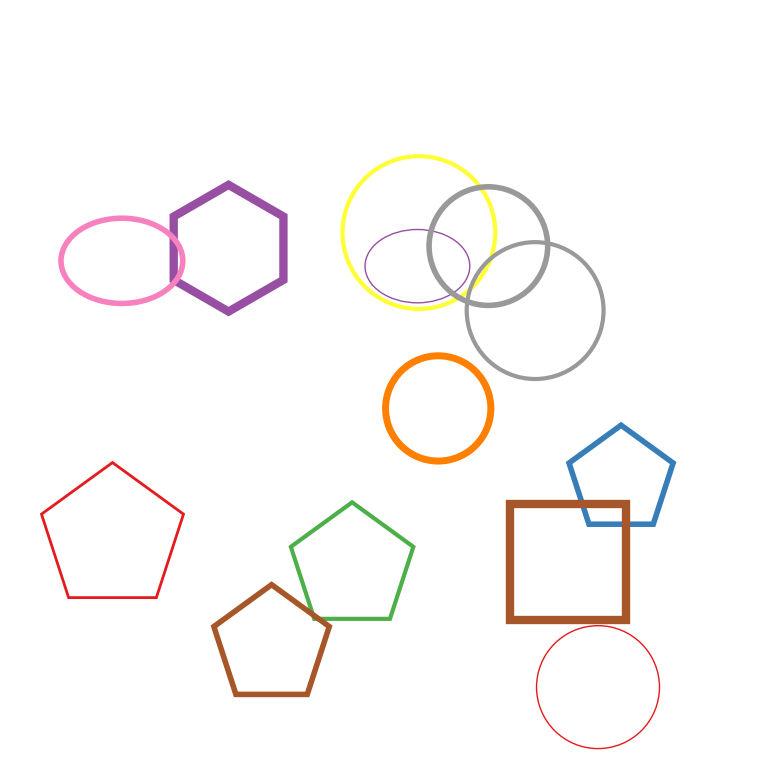[{"shape": "circle", "thickness": 0.5, "radius": 0.4, "center": [0.777, 0.108]}, {"shape": "pentagon", "thickness": 1, "radius": 0.48, "center": [0.146, 0.302]}, {"shape": "pentagon", "thickness": 2, "radius": 0.36, "center": [0.807, 0.377]}, {"shape": "pentagon", "thickness": 1.5, "radius": 0.42, "center": [0.457, 0.264]}, {"shape": "oval", "thickness": 0.5, "radius": 0.34, "center": [0.542, 0.654]}, {"shape": "hexagon", "thickness": 3, "radius": 0.41, "center": [0.297, 0.678]}, {"shape": "circle", "thickness": 2.5, "radius": 0.34, "center": [0.569, 0.47]}, {"shape": "circle", "thickness": 1.5, "radius": 0.5, "center": [0.544, 0.698]}, {"shape": "pentagon", "thickness": 2, "radius": 0.39, "center": [0.353, 0.162]}, {"shape": "square", "thickness": 3, "radius": 0.38, "center": [0.738, 0.27]}, {"shape": "oval", "thickness": 2, "radius": 0.4, "center": [0.158, 0.661]}, {"shape": "circle", "thickness": 1.5, "radius": 0.44, "center": [0.695, 0.597]}, {"shape": "circle", "thickness": 2, "radius": 0.39, "center": [0.634, 0.68]}]